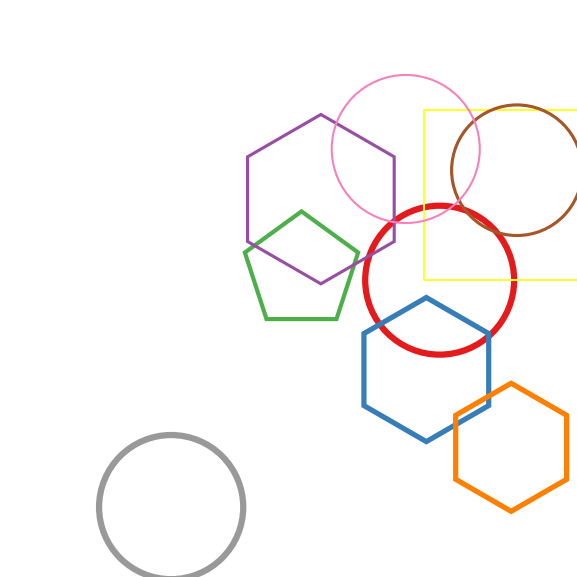[{"shape": "circle", "thickness": 3, "radius": 0.64, "center": [0.761, 0.514]}, {"shape": "hexagon", "thickness": 2.5, "radius": 0.62, "center": [0.738, 0.359]}, {"shape": "pentagon", "thickness": 2, "radius": 0.52, "center": [0.522, 0.53]}, {"shape": "hexagon", "thickness": 1.5, "radius": 0.73, "center": [0.556, 0.654]}, {"shape": "hexagon", "thickness": 2.5, "radius": 0.55, "center": [0.885, 0.225]}, {"shape": "square", "thickness": 1, "radius": 0.73, "center": [0.88, 0.661]}, {"shape": "circle", "thickness": 1.5, "radius": 0.57, "center": [0.895, 0.704]}, {"shape": "circle", "thickness": 1, "radius": 0.64, "center": [0.703, 0.741]}, {"shape": "circle", "thickness": 3, "radius": 0.62, "center": [0.296, 0.121]}]